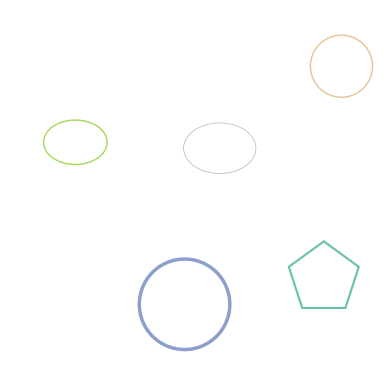[{"shape": "pentagon", "thickness": 1.5, "radius": 0.48, "center": [0.841, 0.277]}, {"shape": "circle", "thickness": 2.5, "radius": 0.59, "center": [0.479, 0.21]}, {"shape": "oval", "thickness": 1, "radius": 0.41, "center": [0.196, 0.63]}, {"shape": "circle", "thickness": 1, "radius": 0.4, "center": [0.887, 0.828]}, {"shape": "oval", "thickness": 0.5, "radius": 0.47, "center": [0.571, 0.615]}]